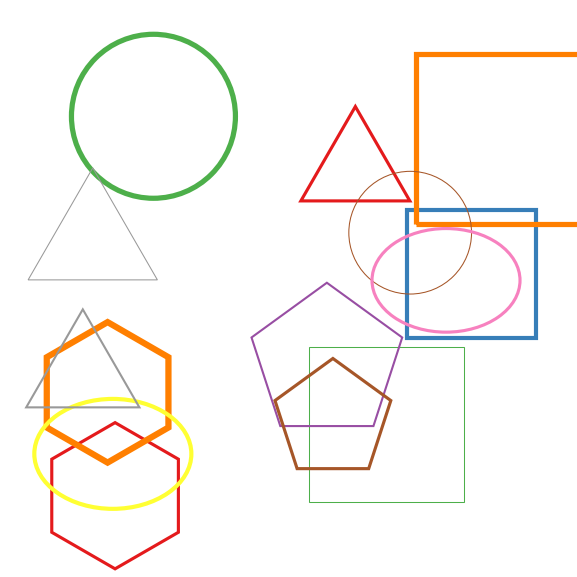[{"shape": "hexagon", "thickness": 1.5, "radius": 0.63, "center": [0.199, 0.141]}, {"shape": "triangle", "thickness": 1.5, "radius": 0.54, "center": [0.615, 0.706]}, {"shape": "square", "thickness": 2, "radius": 0.56, "center": [0.816, 0.525]}, {"shape": "circle", "thickness": 2.5, "radius": 0.71, "center": [0.266, 0.798]}, {"shape": "square", "thickness": 0.5, "radius": 0.67, "center": [0.67, 0.264]}, {"shape": "pentagon", "thickness": 1, "radius": 0.69, "center": [0.566, 0.372]}, {"shape": "square", "thickness": 2.5, "radius": 0.74, "center": [0.867, 0.759]}, {"shape": "hexagon", "thickness": 3, "radius": 0.61, "center": [0.186, 0.32]}, {"shape": "oval", "thickness": 2, "radius": 0.68, "center": [0.195, 0.213]}, {"shape": "circle", "thickness": 0.5, "radius": 0.53, "center": [0.71, 0.596]}, {"shape": "pentagon", "thickness": 1.5, "radius": 0.53, "center": [0.576, 0.273]}, {"shape": "oval", "thickness": 1.5, "radius": 0.64, "center": [0.772, 0.514]}, {"shape": "triangle", "thickness": 0.5, "radius": 0.65, "center": [0.161, 0.579]}, {"shape": "triangle", "thickness": 1, "radius": 0.57, "center": [0.143, 0.35]}]